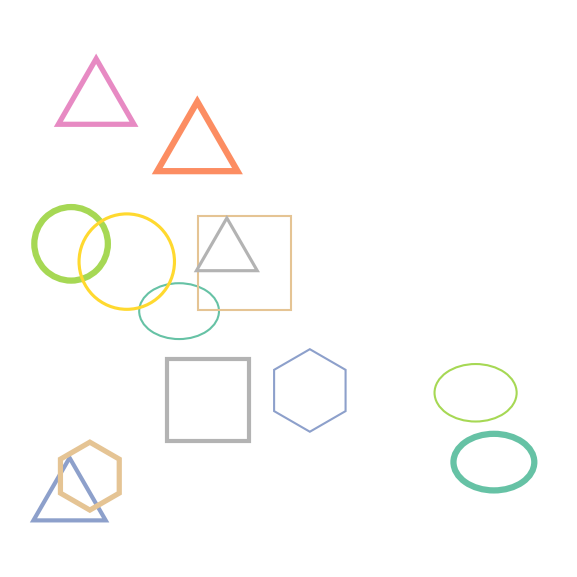[{"shape": "oval", "thickness": 3, "radius": 0.35, "center": [0.855, 0.199]}, {"shape": "oval", "thickness": 1, "radius": 0.35, "center": [0.31, 0.46]}, {"shape": "triangle", "thickness": 3, "radius": 0.4, "center": [0.342, 0.743]}, {"shape": "triangle", "thickness": 2, "radius": 0.36, "center": [0.12, 0.134]}, {"shape": "hexagon", "thickness": 1, "radius": 0.36, "center": [0.537, 0.323]}, {"shape": "triangle", "thickness": 2.5, "radius": 0.38, "center": [0.166, 0.822]}, {"shape": "circle", "thickness": 3, "radius": 0.32, "center": [0.123, 0.577]}, {"shape": "oval", "thickness": 1, "radius": 0.36, "center": [0.824, 0.319]}, {"shape": "circle", "thickness": 1.5, "radius": 0.41, "center": [0.219, 0.546]}, {"shape": "square", "thickness": 1, "radius": 0.41, "center": [0.424, 0.544]}, {"shape": "hexagon", "thickness": 2.5, "radius": 0.29, "center": [0.156, 0.175]}, {"shape": "square", "thickness": 2, "radius": 0.36, "center": [0.36, 0.307]}, {"shape": "triangle", "thickness": 1.5, "radius": 0.3, "center": [0.393, 0.561]}]